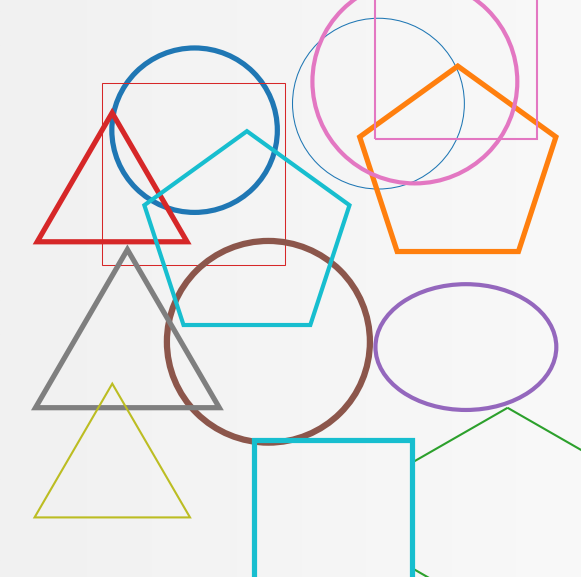[{"shape": "circle", "thickness": 2.5, "radius": 0.71, "center": [0.335, 0.774]}, {"shape": "circle", "thickness": 0.5, "radius": 0.74, "center": [0.651, 0.82]}, {"shape": "pentagon", "thickness": 2.5, "radius": 0.89, "center": [0.788, 0.707]}, {"shape": "hexagon", "thickness": 1, "radius": 0.93, "center": [0.873, 0.107]}, {"shape": "square", "thickness": 0.5, "radius": 0.79, "center": [0.333, 0.698]}, {"shape": "triangle", "thickness": 2.5, "radius": 0.74, "center": [0.193, 0.655]}, {"shape": "oval", "thickness": 2, "radius": 0.78, "center": [0.802, 0.398]}, {"shape": "circle", "thickness": 3, "radius": 0.87, "center": [0.462, 0.407]}, {"shape": "circle", "thickness": 2, "radius": 0.88, "center": [0.714, 0.858]}, {"shape": "square", "thickness": 1, "radius": 0.7, "center": [0.785, 0.897]}, {"shape": "triangle", "thickness": 2.5, "radius": 0.91, "center": [0.219, 0.384]}, {"shape": "triangle", "thickness": 1, "radius": 0.77, "center": [0.193, 0.18]}, {"shape": "pentagon", "thickness": 2, "radius": 0.93, "center": [0.425, 0.586]}, {"shape": "square", "thickness": 2.5, "radius": 0.68, "center": [0.573, 0.101]}]